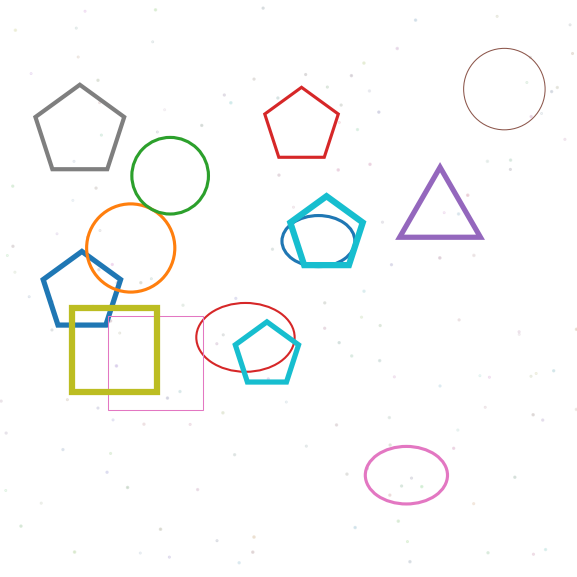[{"shape": "pentagon", "thickness": 2.5, "radius": 0.35, "center": [0.142, 0.493]}, {"shape": "oval", "thickness": 1.5, "radius": 0.32, "center": [0.551, 0.582]}, {"shape": "circle", "thickness": 1.5, "radius": 0.38, "center": [0.226, 0.57]}, {"shape": "circle", "thickness": 1.5, "radius": 0.33, "center": [0.295, 0.695]}, {"shape": "oval", "thickness": 1, "radius": 0.43, "center": [0.425, 0.415]}, {"shape": "pentagon", "thickness": 1.5, "radius": 0.33, "center": [0.522, 0.781]}, {"shape": "triangle", "thickness": 2.5, "radius": 0.4, "center": [0.762, 0.629]}, {"shape": "circle", "thickness": 0.5, "radius": 0.35, "center": [0.873, 0.845]}, {"shape": "oval", "thickness": 1.5, "radius": 0.36, "center": [0.704, 0.176]}, {"shape": "square", "thickness": 0.5, "radius": 0.41, "center": [0.269, 0.37]}, {"shape": "pentagon", "thickness": 2, "radius": 0.4, "center": [0.138, 0.772]}, {"shape": "square", "thickness": 3, "radius": 0.37, "center": [0.198, 0.393]}, {"shape": "pentagon", "thickness": 2.5, "radius": 0.29, "center": [0.462, 0.384]}, {"shape": "pentagon", "thickness": 3, "radius": 0.33, "center": [0.565, 0.593]}]